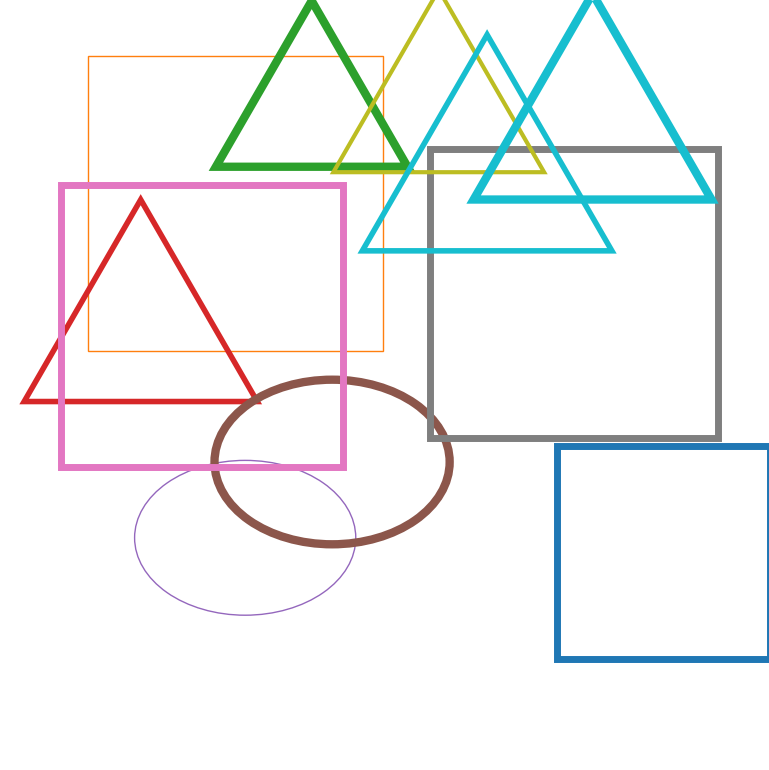[{"shape": "square", "thickness": 2.5, "radius": 0.69, "center": [0.861, 0.283]}, {"shape": "square", "thickness": 0.5, "radius": 0.96, "center": [0.306, 0.736]}, {"shape": "triangle", "thickness": 3, "radius": 0.72, "center": [0.405, 0.855]}, {"shape": "triangle", "thickness": 2, "radius": 0.87, "center": [0.183, 0.566]}, {"shape": "oval", "thickness": 0.5, "radius": 0.72, "center": [0.318, 0.302]}, {"shape": "oval", "thickness": 3, "radius": 0.76, "center": [0.431, 0.4]}, {"shape": "square", "thickness": 2.5, "radius": 0.92, "center": [0.262, 0.577]}, {"shape": "square", "thickness": 2.5, "radius": 0.94, "center": [0.745, 0.619]}, {"shape": "triangle", "thickness": 1.5, "radius": 0.79, "center": [0.57, 0.855]}, {"shape": "triangle", "thickness": 3, "radius": 0.89, "center": [0.77, 0.83]}, {"shape": "triangle", "thickness": 2, "radius": 0.94, "center": [0.633, 0.768]}]